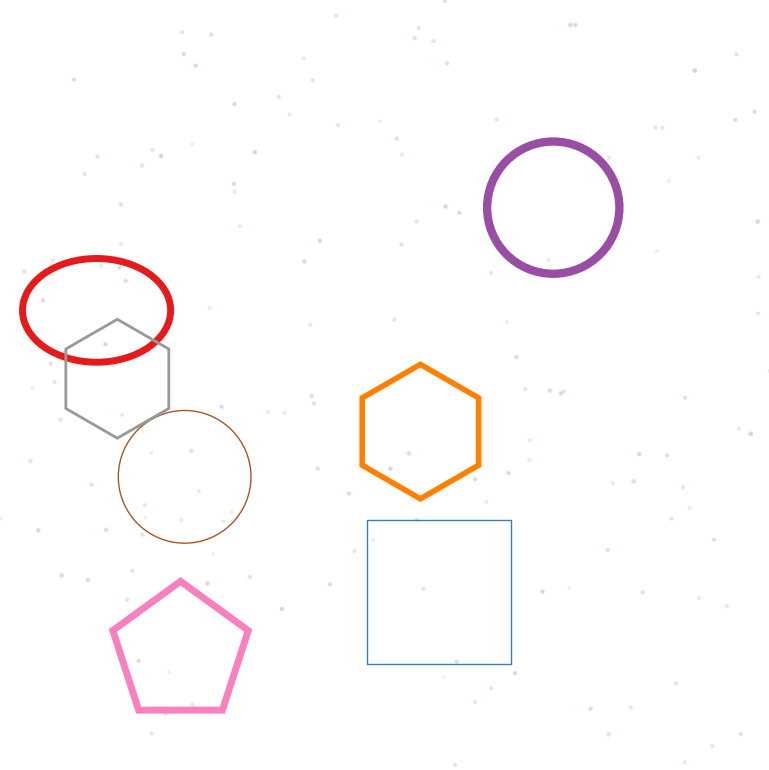[{"shape": "oval", "thickness": 2.5, "radius": 0.48, "center": [0.125, 0.597]}, {"shape": "square", "thickness": 0.5, "radius": 0.47, "center": [0.57, 0.231]}, {"shape": "circle", "thickness": 3, "radius": 0.43, "center": [0.719, 0.73]}, {"shape": "hexagon", "thickness": 2, "radius": 0.44, "center": [0.546, 0.44]}, {"shape": "circle", "thickness": 0.5, "radius": 0.43, "center": [0.24, 0.381]}, {"shape": "pentagon", "thickness": 2.5, "radius": 0.46, "center": [0.234, 0.153]}, {"shape": "hexagon", "thickness": 1, "radius": 0.39, "center": [0.152, 0.508]}]